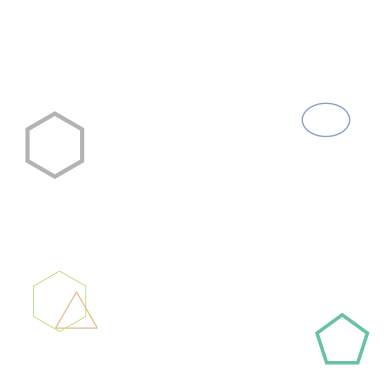[{"shape": "pentagon", "thickness": 2.5, "radius": 0.34, "center": [0.889, 0.113]}, {"shape": "oval", "thickness": 1, "radius": 0.31, "center": [0.847, 0.689]}, {"shape": "hexagon", "thickness": 0.5, "radius": 0.39, "center": [0.155, 0.217]}, {"shape": "triangle", "thickness": 1, "radius": 0.31, "center": [0.199, 0.179]}, {"shape": "hexagon", "thickness": 3, "radius": 0.41, "center": [0.142, 0.623]}]